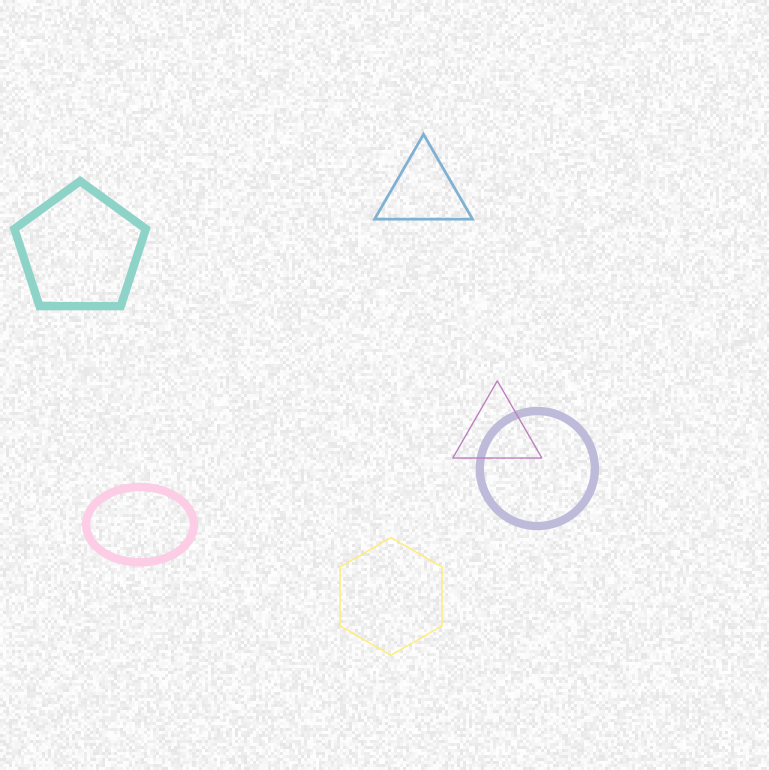[{"shape": "pentagon", "thickness": 3, "radius": 0.45, "center": [0.104, 0.675]}, {"shape": "circle", "thickness": 3, "radius": 0.37, "center": [0.698, 0.392]}, {"shape": "triangle", "thickness": 1, "radius": 0.37, "center": [0.55, 0.752]}, {"shape": "oval", "thickness": 3, "radius": 0.35, "center": [0.182, 0.319]}, {"shape": "triangle", "thickness": 0.5, "radius": 0.33, "center": [0.646, 0.439]}, {"shape": "hexagon", "thickness": 0.5, "radius": 0.38, "center": [0.508, 0.225]}]